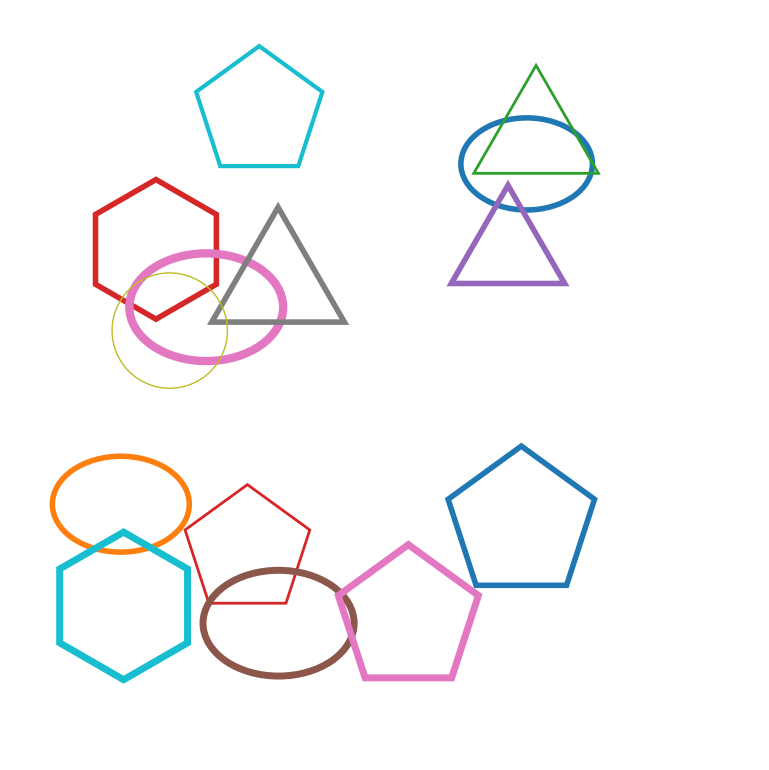[{"shape": "oval", "thickness": 2, "radius": 0.43, "center": [0.684, 0.787]}, {"shape": "pentagon", "thickness": 2, "radius": 0.5, "center": [0.677, 0.321]}, {"shape": "oval", "thickness": 2, "radius": 0.44, "center": [0.157, 0.345]}, {"shape": "triangle", "thickness": 1, "radius": 0.47, "center": [0.696, 0.822]}, {"shape": "pentagon", "thickness": 1, "radius": 0.43, "center": [0.321, 0.285]}, {"shape": "hexagon", "thickness": 2, "radius": 0.45, "center": [0.203, 0.676]}, {"shape": "triangle", "thickness": 2, "radius": 0.43, "center": [0.66, 0.674]}, {"shape": "oval", "thickness": 2.5, "radius": 0.49, "center": [0.362, 0.191]}, {"shape": "oval", "thickness": 3, "radius": 0.5, "center": [0.268, 0.601]}, {"shape": "pentagon", "thickness": 2.5, "radius": 0.48, "center": [0.53, 0.197]}, {"shape": "triangle", "thickness": 2, "radius": 0.5, "center": [0.361, 0.631]}, {"shape": "circle", "thickness": 0.5, "radius": 0.37, "center": [0.22, 0.571]}, {"shape": "hexagon", "thickness": 2.5, "radius": 0.48, "center": [0.161, 0.213]}, {"shape": "pentagon", "thickness": 1.5, "radius": 0.43, "center": [0.337, 0.854]}]